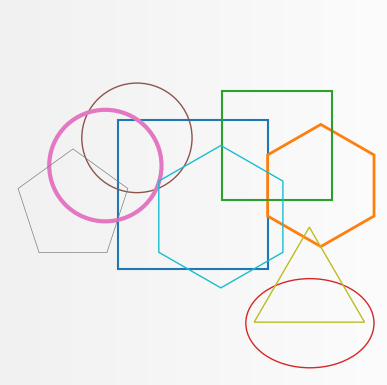[{"shape": "square", "thickness": 1.5, "radius": 0.97, "center": [0.498, 0.495]}, {"shape": "hexagon", "thickness": 2, "radius": 0.79, "center": [0.828, 0.518]}, {"shape": "square", "thickness": 1.5, "radius": 0.71, "center": [0.714, 0.622]}, {"shape": "oval", "thickness": 1, "radius": 0.83, "center": [0.8, 0.16]}, {"shape": "circle", "thickness": 1, "radius": 0.71, "center": [0.353, 0.642]}, {"shape": "circle", "thickness": 3, "radius": 0.72, "center": [0.272, 0.57]}, {"shape": "pentagon", "thickness": 0.5, "radius": 0.74, "center": [0.188, 0.464]}, {"shape": "triangle", "thickness": 1, "radius": 0.82, "center": [0.798, 0.245]}, {"shape": "hexagon", "thickness": 1, "radius": 0.92, "center": [0.57, 0.437]}]